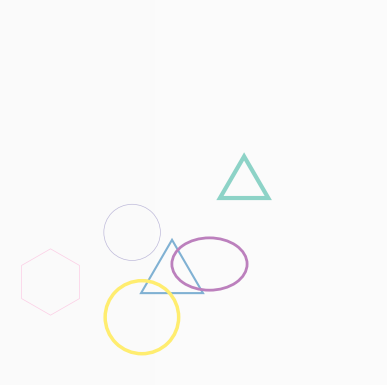[{"shape": "triangle", "thickness": 3, "radius": 0.36, "center": [0.63, 0.522]}, {"shape": "circle", "thickness": 0.5, "radius": 0.36, "center": [0.341, 0.396]}, {"shape": "triangle", "thickness": 1.5, "radius": 0.46, "center": [0.444, 0.285]}, {"shape": "hexagon", "thickness": 0.5, "radius": 0.43, "center": [0.13, 0.268]}, {"shape": "oval", "thickness": 2, "radius": 0.49, "center": [0.541, 0.314]}, {"shape": "circle", "thickness": 2.5, "radius": 0.47, "center": [0.366, 0.176]}]